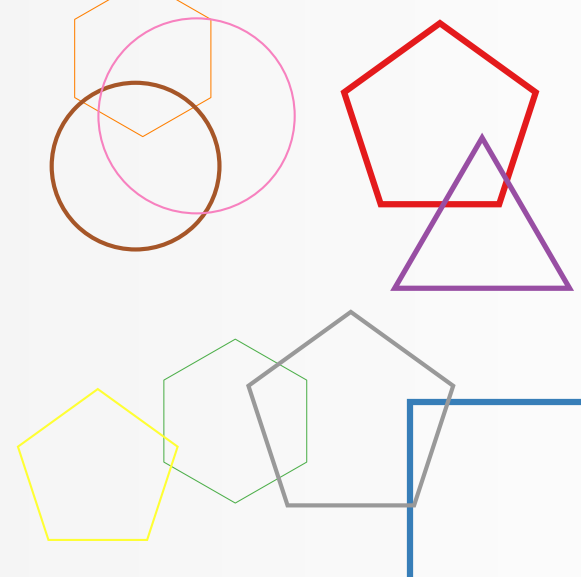[{"shape": "pentagon", "thickness": 3, "radius": 0.87, "center": [0.757, 0.786]}, {"shape": "square", "thickness": 3, "radius": 0.83, "center": [0.871, 0.136]}, {"shape": "hexagon", "thickness": 0.5, "radius": 0.71, "center": [0.405, 0.27]}, {"shape": "triangle", "thickness": 2.5, "radius": 0.87, "center": [0.829, 0.587]}, {"shape": "hexagon", "thickness": 0.5, "radius": 0.68, "center": [0.246, 0.898]}, {"shape": "pentagon", "thickness": 1, "radius": 0.72, "center": [0.168, 0.181]}, {"shape": "circle", "thickness": 2, "radius": 0.72, "center": [0.233, 0.711]}, {"shape": "circle", "thickness": 1, "radius": 0.84, "center": [0.338, 0.799]}, {"shape": "pentagon", "thickness": 2, "radius": 0.93, "center": [0.604, 0.274]}]